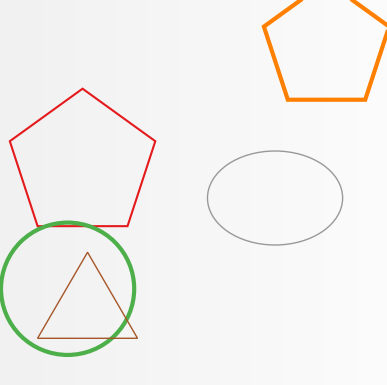[{"shape": "pentagon", "thickness": 1.5, "radius": 0.99, "center": [0.213, 0.572]}, {"shape": "circle", "thickness": 3, "radius": 0.86, "center": [0.174, 0.25]}, {"shape": "pentagon", "thickness": 3, "radius": 0.85, "center": [0.843, 0.878]}, {"shape": "triangle", "thickness": 1, "radius": 0.74, "center": [0.226, 0.196]}, {"shape": "oval", "thickness": 1, "radius": 0.87, "center": [0.71, 0.486]}]